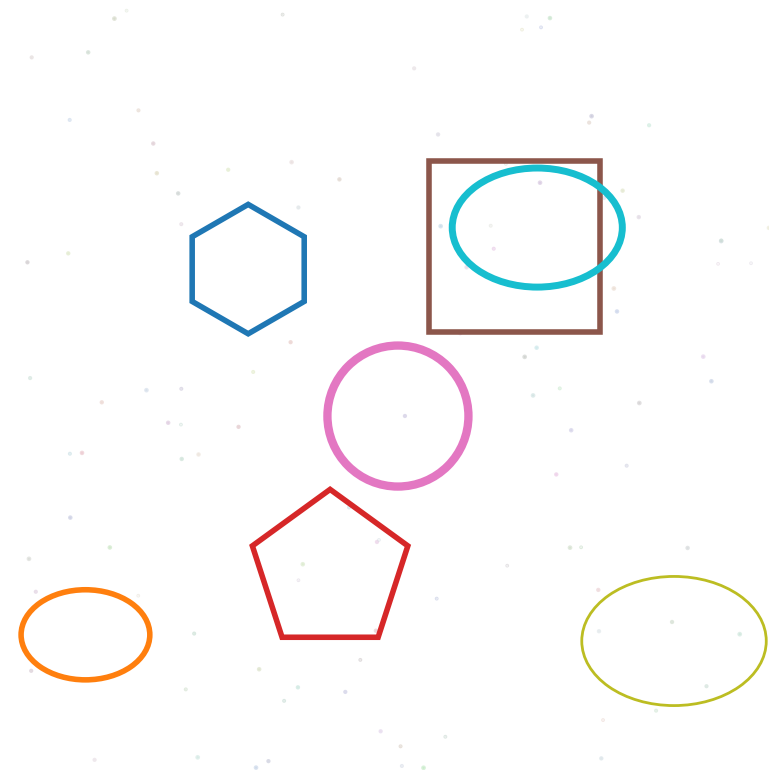[{"shape": "hexagon", "thickness": 2, "radius": 0.42, "center": [0.322, 0.651]}, {"shape": "oval", "thickness": 2, "radius": 0.42, "center": [0.111, 0.176]}, {"shape": "pentagon", "thickness": 2, "radius": 0.53, "center": [0.429, 0.258]}, {"shape": "square", "thickness": 2, "radius": 0.55, "center": [0.668, 0.68]}, {"shape": "circle", "thickness": 3, "radius": 0.46, "center": [0.517, 0.46]}, {"shape": "oval", "thickness": 1, "radius": 0.6, "center": [0.875, 0.168]}, {"shape": "oval", "thickness": 2.5, "radius": 0.55, "center": [0.698, 0.704]}]